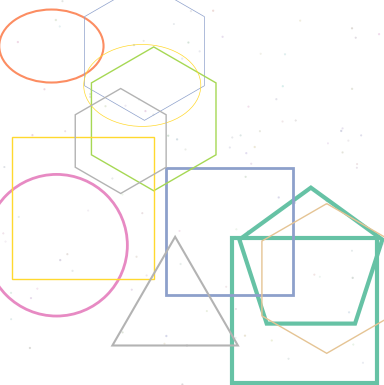[{"shape": "pentagon", "thickness": 3, "radius": 0.98, "center": [0.807, 0.317]}, {"shape": "square", "thickness": 3, "radius": 0.94, "center": [0.791, 0.194]}, {"shape": "oval", "thickness": 1.5, "radius": 0.68, "center": [0.134, 0.88]}, {"shape": "square", "thickness": 2, "radius": 0.82, "center": [0.595, 0.399]}, {"shape": "hexagon", "thickness": 0.5, "radius": 0.9, "center": [0.375, 0.867]}, {"shape": "circle", "thickness": 2, "radius": 0.92, "center": [0.147, 0.363]}, {"shape": "hexagon", "thickness": 1, "radius": 0.93, "center": [0.399, 0.691]}, {"shape": "square", "thickness": 1, "radius": 0.92, "center": [0.215, 0.459]}, {"shape": "oval", "thickness": 0.5, "radius": 0.76, "center": [0.369, 0.778]}, {"shape": "hexagon", "thickness": 1, "radius": 0.97, "center": [0.849, 0.277]}, {"shape": "triangle", "thickness": 1.5, "radius": 0.94, "center": [0.455, 0.197]}, {"shape": "hexagon", "thickness": 1, "radius": 0.68, "center": [0.313, 0.634]}]